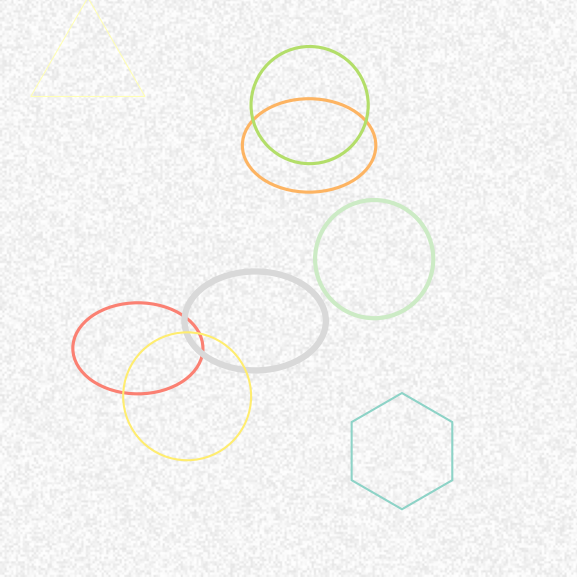[{"shape": "hexagon", "thickness": 1, "radius": 0.5, "center": [0.696, 0.218]}, {"shape": "triangle", "thickness": 0.5, "radius": 0.57, "center": [0.152, 0.889]}, {"shape": "oval", "thickness": 1.5, "radius": 0.56, "center": [0.239, 0.396]}, {"shape": "oval", "thickness": 1.5, "radius": 0.58, "center": [0.535, 0.747]}, {"shape": "circle", "thickness": 1.5, "radius": 0.51, "center": [0.536, 0.817]}, {"shape": "oval", "thickness": 3, "radius": 0.61, "center": [0.442, 0.443]}, {"shape": "circle", "thickness": 2, "radius": 0.51, "center": [0.648, 0.55]}, {"shape": "circle", "thickness": 1, "radius": 0.55, "center": [0.324, 0.313]}]